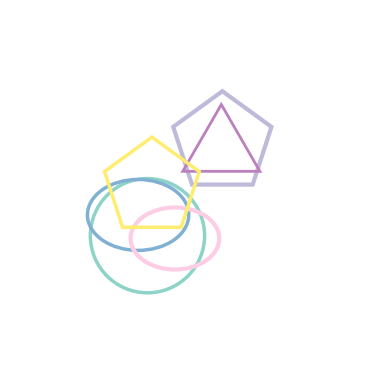[{"shape": "circle", "thickness": 2.5, "radius": 0.74, "center": [0.383, 0.388]}, {"shape": "pentagon", "thickness": 3, "radius": 0.67, "center": [0.578, 0.629]}, {"shape": "oval", "thickness": 2.5, "radius": 0.66, "center": [0.359, 0.442]}, {"shape": "oval", "thickness": 3, "radius": 0.58, "center": [0.454, 0.381]}, {"shape": "triangle", "thickness": 2, "radius": 0.58, "center": [0.575, 0.613]}, {"shape": "pentagon", "thickness": 2.5, "radius": 0.65, "center": [0.395, 0.514]}]